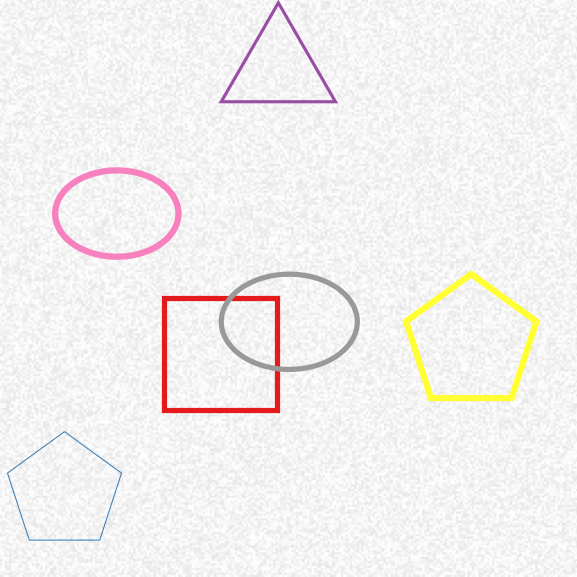[{"shape": "square", "thickness": 2.5, "radius": 0.49, "center": [0.382, 0.386]}, {"shape": "pentagon", "thickness": 0.5, "radius": 0.52, "center": [0.112, 0.148]}, {"shape": "triangle", "thickness": 1.5, "radius": 0.57, "center": [0.482, 0.88]}, {"shape": "pentagon", "thickness": 3, "radius": 0.59, "center": [0.816, 0.406]}, {"shape": "oval", "thickness": 3, "radius": 0.53, "center": [0.202, 0.629]}, {"shape": "oval", "thickness": 2.5, "radius": 0.59, "center": [0.501, 0.442]}]